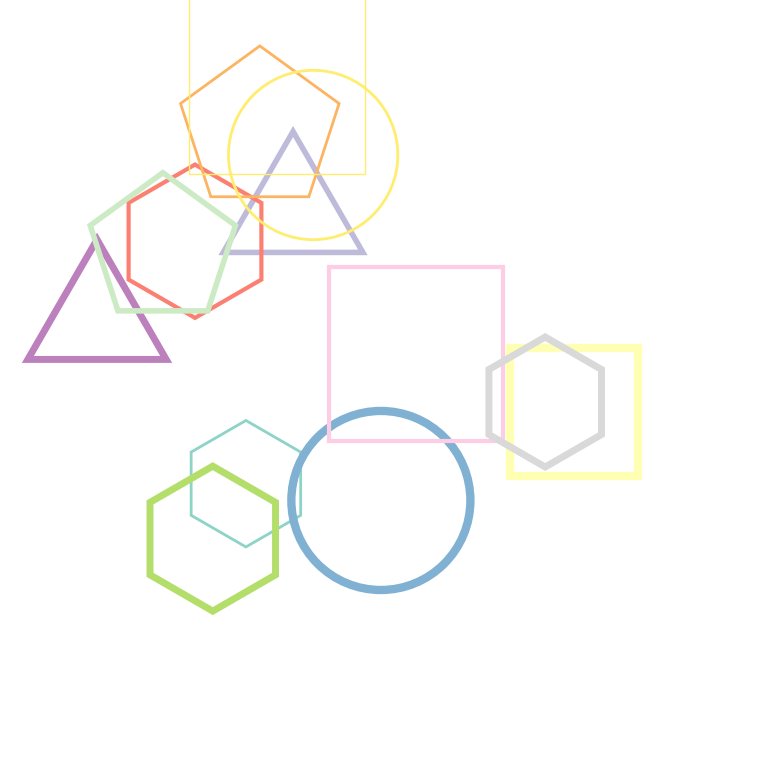[{"shape": "hexagon", "thickness": 1, "radius": 0.41, "center": [0.319, 0.372]}, {"shape": "square", "thickness": 3, "radius": 0.42, "center": [0.745, 0.465]}, {"shape": "triangle", "thickness": 2, "radius": 0.52, "center": [0.381, 0.725]}, {"shape": "hexagon", "thickness": 1.5, "radius": 0.5, "center": [0.253, 0.687]}, {"shape": "circle", "thickness": 3, "radius": 0.58, "center": [0.495, 0.35]}, {"shape": "pentagon", "thickness": 1, "radius": 0.54, "center": [0.337, 0.832]}, {"shape": "hexagon", "thickness": 2.5, "radius": 0.47, "center": [0.276, 0.3]}, {"shape": "square", "thickness": 1.5, "radius": 0.57, "center": [0.541, 0.54]}, {"shape": "hexagon", "thickness": 2.5, "radius": 0.42, "center": [0.708, 0.478]}, {"shape": "triangle", "thickness": 2.5, "radius": 0.52, "center": [0.126, 0.585]}, {"shape": "pentagon", "thickness": 2, "radius": 0.5, "center": [0.211, 0.677]}, {"shape": "circle", "thickness": 1, "radius": 0.55, "center": [0.407, 0.799]}, {"shape": "square", "thickness": 0.5, "radius": 0.57, "center": [0.36, 0.889]}]